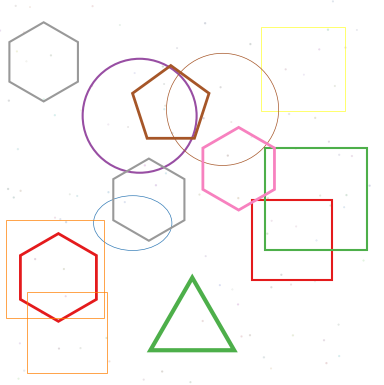[{"shape": "hexagon", "thickness": 2, "radius": 0.57, "center": [0.152, 0.279]}, {"shape": "square", "thickness": 1.5, "radius": 0.52, "center": [0.758, 0.376]}, {"shape": "oval", "thickness": 0.5, "radius": 0.51, "center": [0.345, 0.421]}, {"shape": "square", "thickness": 1.5, "radius": 0.66, "center": [0.82, 0.483]}, {"shape": "triangle", "thickness": 3, "radius": 0.63, "center": [0.499, 0.153]}, {"shape": "circle", "thickness": 1.5, "radius": 0.74, "center": [0.363, 0.699]}, {"shape": "square", "thickness": 0.5, "radius": 0.52, "center": [0.174, 0.137]}, {"shape": "square", "thickness": 0.5, "radius": 0.64, "center": [0.143, 0.3]}, {"shape": "square", "thickness": 0.5, "radius": 0.55, "center": [0.787, 0.821]}, {"shape": "pentagon", "thickness": 2, "radius": 0.52, "center": [0.444, 0.725]}, {"shape": "circle", "thickness": 0.5, "radius": 0.73, "center": [0.578, 0.716]}, {"shape": "hexagon", "thickness": 2, "radius": 0.54, "center": [0.62, 0.562]}, {"shape": "hexagon", "thickness": 1.5, "radius": 0.53, "center": [0.387, 0.481]}, {"shape": "hexagon", "thickness": 1.5, "radius": 0.51, "center": [0.113, 0.839]}]